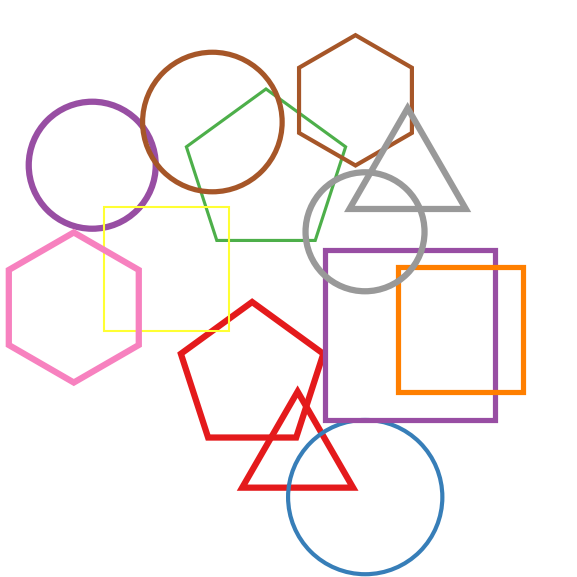[{"shape": "pentagon", "thickness": 3, "radius": 0.65, "center": [0.437, 0.346]}, {"shape": "triangle", "thickness": 3, "radius": 0.55, "center": [0.515, 0.21]}, {"shape": "circle", "thickness": 2, "radius": 0.67, "center": [0.632, 0.138]}, {"shape": "pentagon", "thickness": 1.5, "radius": 0.72, "center": [0.461, 0.7]}, {"shape": "square", "thickness": 2.5, "radius": 0.74, "center": [0.71, 0.419]}, {"shape": "circle", "thickness": 3, "radius": 0.55, "center": [0.16, 0.713]}, {"shape": "square", "thickness": 2.5, "radius": 0.54, "center": [0.798, 0.429]}, {"shape": "square", "thickness": 1, "radius": 0.54, "center": [0.288, 0.533]}, {"shape": "circle", "thickness": 2.5, "radius": 0.6, "center": [0.368, 0.788]}, {"shape": "hexagon", "thickness": 2, "radius": 0.56, "center": [0.616, 0.825]}, {"shape": "hexagon", "thickness": 3, "radius": 0.65, "center": [0.128, 0.467]}, {"shape": "circle", "thickness": 3, "radius": 0.52, "center": [0.632, 0.598]}, {"shape": "triangle", "thickness": 3, "radius": 0.58, "center": [0.706, 0.695]}]